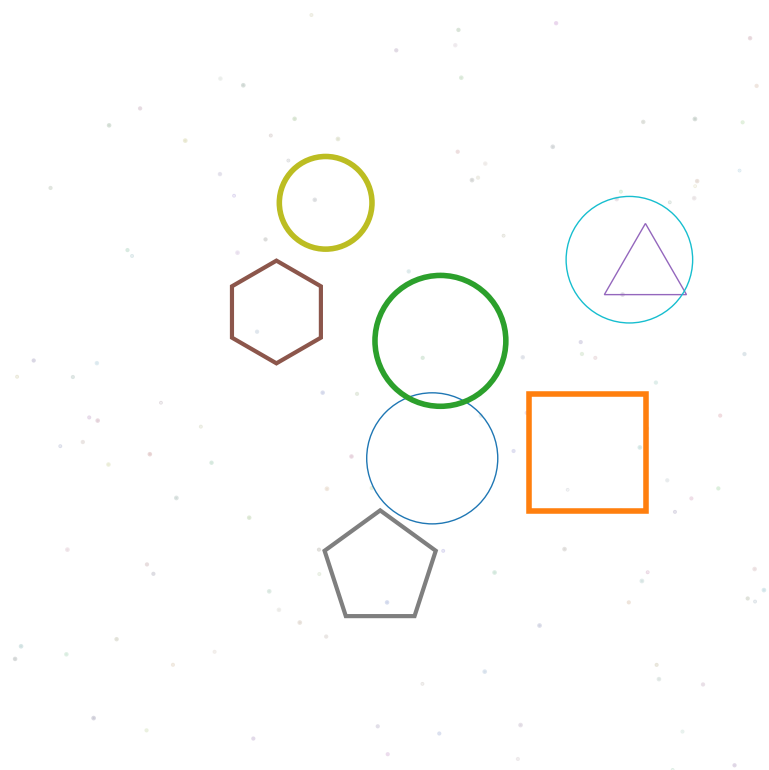[{"shape": "circle", "thickness": 0.5, "radius": 0.43, "center": [0.561, 0.405]}, {"shape": "square", "thickness": 2, "radius": 0.38, "center": [0.763, 0.413]}, {"shape": "circle", "thickness": 2, "radius": 0.42, "center": [0.572, 0.557]}, {"shape": "triangle", "thickness": 0.5, "radius": 0.31, "center": [0.838, 0.648]}, {"shape": "hexagon", "thickness": 1.5, "radius": 0.33, "center": [0.359, 0.595]}, {"shape": "pentagon", "thickness": 1.5, "radius": 0.38, "center": [0.494, 0.261]}, {"shape": "circle", "thickness": 2, "radius": 0.3, "center": [0.423, 0.737]}, {"shape": "circle", "thickness": 0.5, "radius": 0.41, "center": [0.817, 0.663]}]